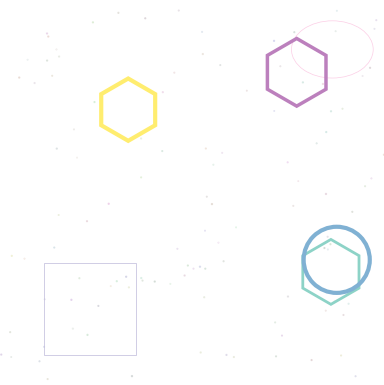[{"shape": "hexagon", "thickness": 2, "radius": 0.42, "center": [0.859, 0.294]}, {"shape": "square", "thickness": 0.5, "radius": 0.6, "center": [0.234, 0.198]}, {"shape": "circle", "thickness": 3, "radius": 0.43, "center": [0.875, 0.325]}, {"shape": "oval", "thickness": 0.5, "radius": 0.53, "center": [0.863, 0.872]}, {"shape": "hexagon", "thickness": 2.5, "radius": 0.44, "center": [0.771, 0.812]}, {"shape": "hexagon", "thickness": 3, "radius": 0.4, "center": [0.333, 0.715]}]